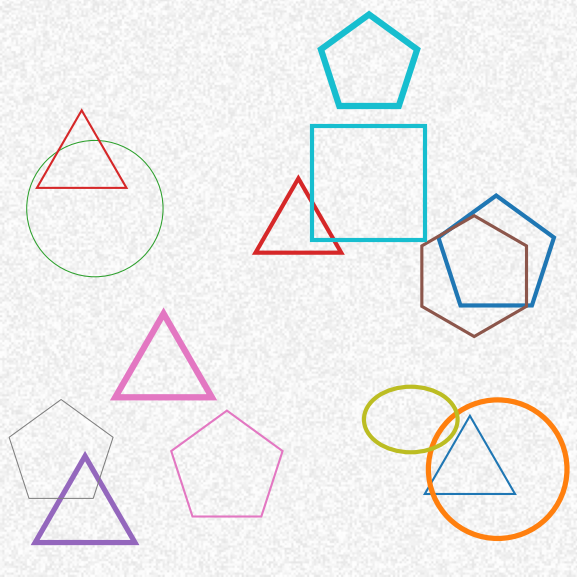[{"shape": "triangle", "thickness": 1, "radius": 0.45, "center": [0.814, 0.189]}, {"shape": "pentagon", "thickness": 2, "radius": 0.53, "center": [0.859, 0.555]}, {"shape": "circle", "thickness": 2.5, "radius": 0.6, "center": [0.862, 0.187]}, {"shape": "circle", "thickness": 0.5, "radius": 0.59, "center": [0.164, 0.638]}, {"shape": "triangle", "thickness": 1, "radius": 0.45, "center": [0.141, 0.719]}, {"shape": "triangle", "thickness": 2, "radius": 0.43, "center": [0.517, 0.604]}, {"shape": "triangle", "thickness": 2.5, "radius": 0.5, "center": [0.147, 0.11]}, {"shape": "hexagon", "thickness": 1.5, "radius": 0.52, "center": [0.821, 0.521]}, {"shape": "triangle", "thickness": 3, "radius": 0.48, "center": [0.283, 0.359]}, {"shape": "pentagon", "thickness": 1, "radius": 0.51, "center": [0.393, 0.187]}, {"shape": "pentagon", "thickness": 0.5, "radius": 0.47, "center": [0.106, 0.213]}, {"shape": "oval", "thickness": 2, "radius": 0.41, "center": [0.711, 0.273]}, {"shape": "pentagon", "thickness": 3, "radius": 0.44, "center": [0.639, 0.887]}, {"shape": "square", "thickness": 2, "radius": 0.49, "center": [0.638, 0.682]}]